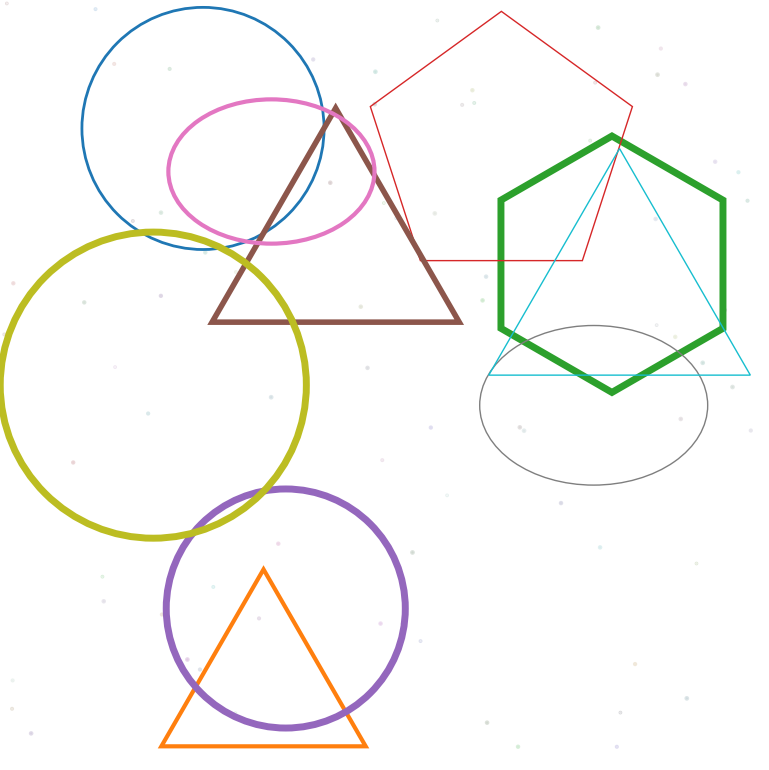[{"shape": "circle", "thickness": 1, "radius": 0.79, "center": [0.264, 0.833]}, {"shape": "triangle", "thickness": 1.5, "radius": 0.77, "center": [0.342, 0.107]}, {"shape": "hexagon", "thickness": 2.5, "radius": 0.83, "center": [0.795, 0.657]}, {"shape": "pentagon", "thickness": 0.5, "radius": 0.89, "center": [0.651, 0.806]}, {"shape": "circle", "thickness": 2.5, "radius": 0.78, "center": [0.371, 0.21]}, {"shape": "triangle", "thickness": 2, "radius": 0.93, "center": [0.436, 0.674]}, {"shape": "oval", "thickness": 1.5, "radius": 0.67, "center": [0.353, 0.777]}, {"shape": "oval", "thickness": 0.5, "radius": 0.74, "center": [0.771, 0.474]}, {"shape": "circle", "thickness": 2.5, "radius": 0.99, "center": [0.199, 0.5]}, {"shape": "triangle", "thickness": 0.5, "radius": 0.98, "center": [0.805, 0.611]}]